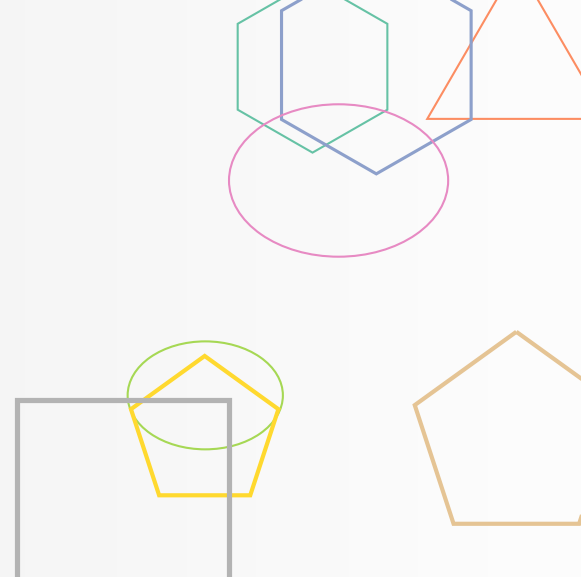[{"shape": "hexagon", "thickness": 1, "radius": 0.74, "center": [0.538, 0.884]}, {"shape": "triangle", "thickness": 1, "radius": 0.89, "center": [0.89, 0.883]}, {"shape": "hexagon", "thickness": 1.5, "radius": 0.94, "center": [0.647, 0.886]}, {"shape": "oval", "thickness": 1, "radius": 0.94, "center": [0.583, 0.687]}, {"shape": "oval", "thickness": 1, "radius": 0.67, "center": [0.353, 0.315]}, {"shape": "pentagon", "thickness": 2, "radius": 0.67, "center": [0.352, 0.249]}, {"shape": "pentagon", "thickness": 2, "radius": 0.92, "center": [0.888, 0.241]}, {"shape": "square", "thickness": 2.5, "radius": 0.91, "center": [0.212, 0.125]}]